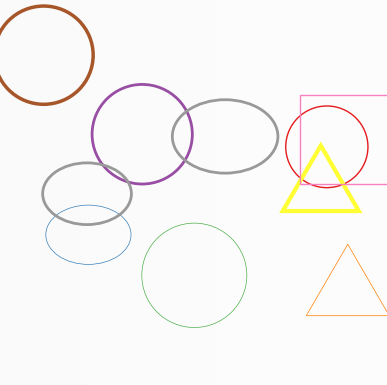[{"shape": "circle", "thickness": 1, "radius": 0.53, "center": [0.843, 0.619]}, {"shape": "oval", "thickness": 0.5, "radius": 0.55, "center": [0.228, 0.39]}, {"shape": "circle", "thickness": 0.5, "radius": 0.68, "center": [0.501, 0.285]}, {"shape": "circle", "thickness": 2, "radius": 0.65, "center": [0.367, 0.651]}, {"shape": "triangle", "thickness": 0.5, "radius": 0.62, "center": [0.897, 0.242]}, {"shape": "triangle", "thickness": 3, "radius": 0.57, "center": [0.828, 0.509]}, {"shape": "circle", "thickness": 2.5, "radius": 0.64, "center": [0.113, 0.857]}, {"shape": "square", "thickness": 1, "radius": 0.58, "center": [0.89, 0.638]}, {"shape": "oval", "thickness": 2, "radius": 0.57, "center": [0.225, 0.497]}, {"shape": "oval", "thickness": 2, "radius": 0.68, "center": [0.581, 0.646]}]